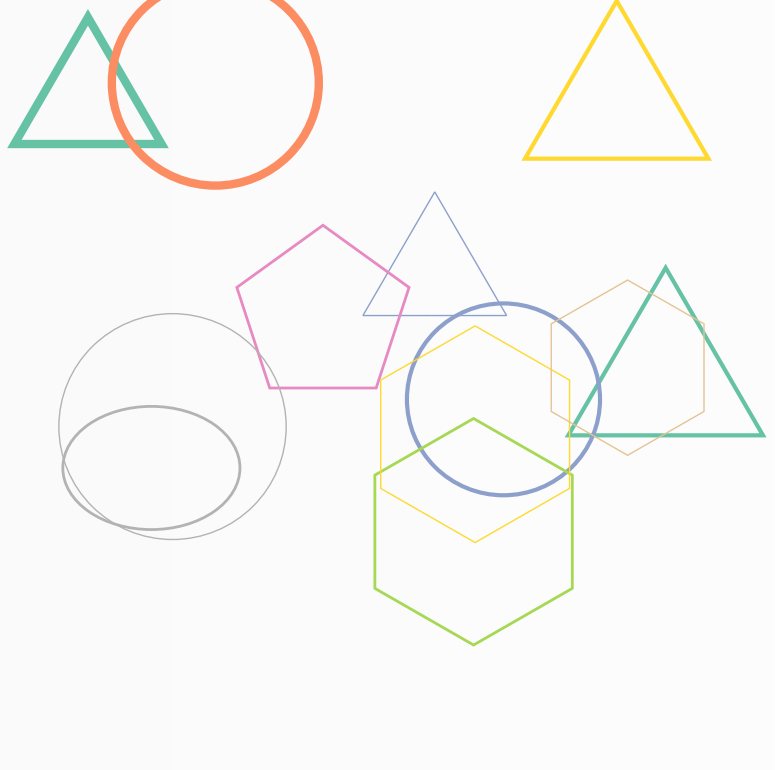[{"shape": "triangle", "thickness": 3, "radius": 0.55, "center": [0.113, 0.868]}, {"shape": "triangle", "thickness": 1.5, "radius": 0.73, "center": [0.859, 0.507]}, {"shape": "circle", "thickness": 3, "radius": 0.67, "center": [0.278, 0.893]}, {"shape": "circle", "thickness": 1.5, "radius": 0.62, "center": [0.65, 0.481]}, {"shape": "triangle", "thickness": 0.5, "radius": 0.54, "center": [0.561, 0.644]}, {"shape": "pentagon", "thickness": 1, "radius": 0.58, "center": [0.417, 0.591]}, {"shape": "hexagon", "thickness": 1, "radius": 0.74, "center": [0.611, 0.309]}, {"shape": "triangle", "thickness": 1.5, "radius": 0.68, "center": [0.796, 0.862]}, {"shape": "hexagon", "thickness": 0.5, "radius": 0.7, "center": [0.613, 0.436]}, {"shape": "hexagon", "thickness": 0.5, "radius": 0.57, "center": [0.81, 0.523]}, {"shape": "circle", "thickness": 0.5, "radius": 0.73, "center": [0.223, 0.446]}, {"shape": "oval", "thickness": 1, "radius": 0.57, "center": [0.195, 0.392]}]